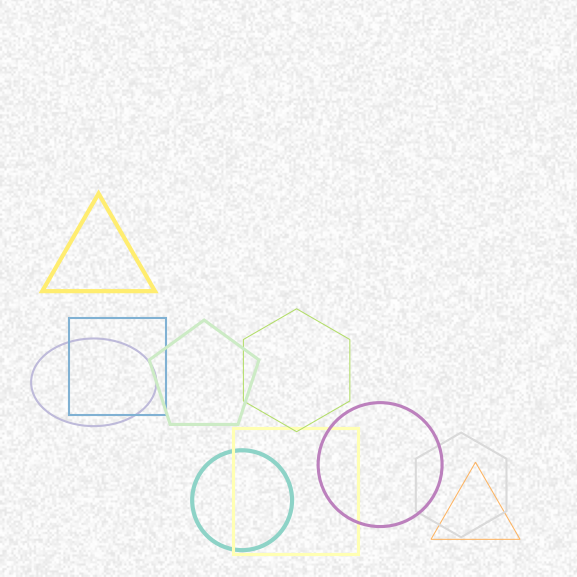[{"shape": "circle", "thickness": 2, "radius": 0.43, "center": [0.419, 0.133]}, {"shape": "square", "thickness": 1.5, "radius": 0.54, "center": [0.512, 0.149]}, {"shape": "oval", "thickness": 1, "radius": 0.54, "center": [0.162, 0.337]}, {"shape": "square", "thickness": 1, "radius": 0.42, "center": [0.204, 0.364]}, {"shape": "triangle", "thickness": 0.5, "radius": 0.44, "center": [0.823, 0.11]}, {"shape": "hexagon", "thickness": 0.5, "radius": 0.53, "center": [0.514, 0.358]}, {"shape": "hexagon", "thickness": 1, "radius": 0.45, "center": [0.799, 0.159]}, {"shape": "circle", "thickness": 1.5, "radius": 0.54, "center": [0.658, 0.195]}, {"shape": "pentagon", "thickness": 1.5, "radius": 0.5, "center": [0.353, 0.345]}, {"shape": "triangle", "thickness": 2, "radius": 0.56, "center": [0.171, 0.551]}]